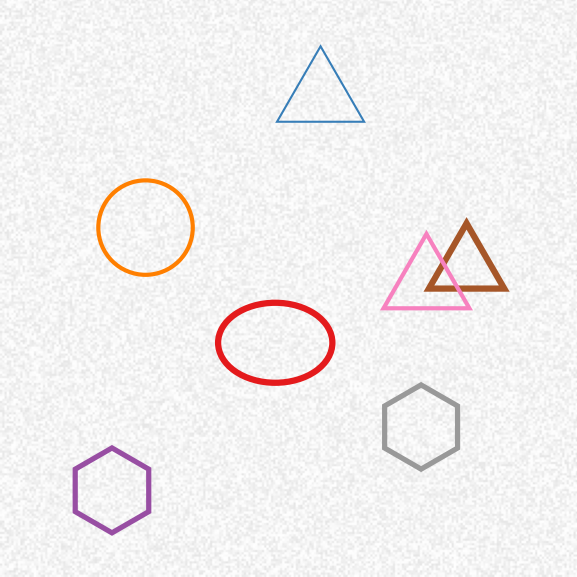[{"shape": "oval", "thickness": 3, "radius": 0.49, "center": [0.477, 0.406]}, {"shape": "triangle", "thickness": 1, "radius": 0.44, "center": [0.555, 0.832]}, {"shape": "hexagon", "thickness": 2.5, "radius": 0.37, "center": [0.194, 0.15]}, {"shape": "circle", "thickness": 2, "radius": 0.41, "center": [0.252, 0.605]}, {"shape": "triangle", "thickness": 3, "radius": 0.38, "center": [0.808, 0.537]}, {"shape": "triangle", "thickness": 2, "radius": 0.43, "center": [0.738, 0.508]}, {"shape": "hexagon", "thickness": 2.5, "radius": 0.36, "center": [0.729, 0.26]}]